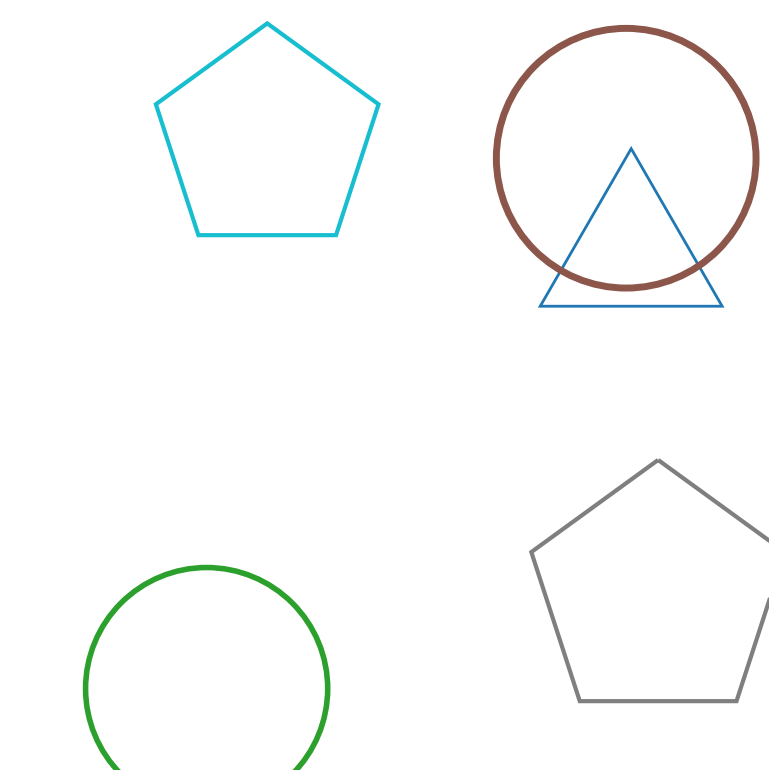[{"shape": "triangle", "thickness": 1, "radius": 0.68, "center": [0.82, 0.671]}, {"shape": "circle", "thickness": 2, "radius": 0.79, "center": [0.268, 0.106]}, {"shape": "circle", "thickness": 2.5, "radius": 0.84, "center": [0.813, 0.795]}, {"shape": "pentagon", "thickness": 1.5, "radius": 0.87, "center": [0.855, 0.23]}, {"shape": "pentagon", "thickness": 1.5, "radius": 0.76, "center": [0.347, 0.818]}]